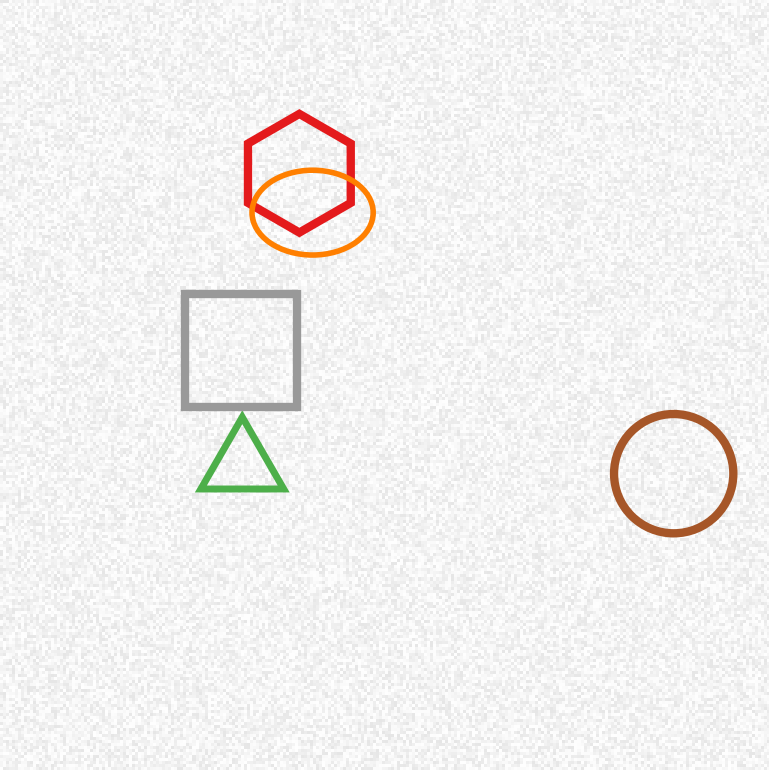[{"shape": "hexagon", "thickness": 3, "radius": 0.39, "center": [0.389, 0.775]}, {"shape": "triangle", "thickness": 2.5, "radius": 0.31, "center": [0.315, 0.396]}, {"shape": "oval", "thickness": 2, "radius": 0.39, "center": [0.406, 0.724]}, {"shape": "circle", "thickness": 3, "radius": 0.39, "center": [0.875, 0.385]}, {"shape": "square", "thickness": 3, "radius": 0.37, "center": [0.313, 0.545]}]